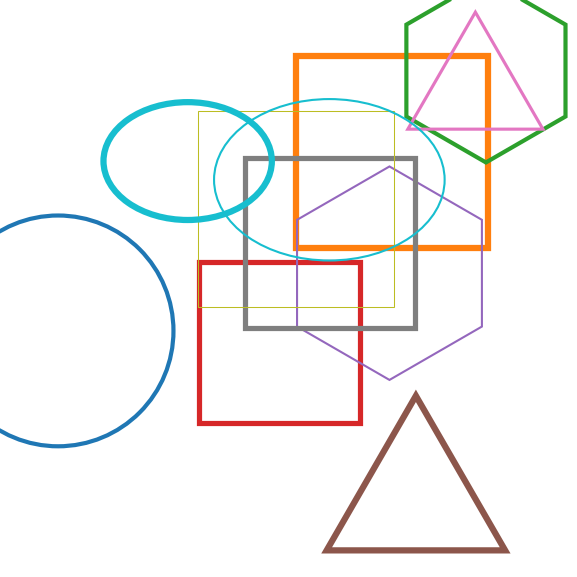[{"shape": "circle", "thickness": 2, "radius": 1.0, "center": [0.101, 0.426]}, {"shape": "square", "thickness": 3, "radius": 0.83, "center": [0.679, 0.737]}, {"shape": "hexagon", "thickness": 2, "radius": 0.8, "center": [0.841, 0.877]}, {"shape": "square", "thickness": 2.5, "radius": 0.7, "center": [0.484, 0.406]}, {"shape": "hexagon", "thickness": 1, "radius": 0.92, "center": [0.674, 0.526]}, {"shape": "triangle", "thickness": 3, "radius": 0.89, "center": [0.72, 0.135]}, {"shape": "triangle", "thickness": 1.5, "radius": 0.68, "center": [0.823, 0.843]}, {"shape": "square", "thickness": 2.5, "radius": 0.74, "center": [0.572, 0.578]}, {"shape": "square", "thickness": 0.5, "radius": 0.85, "center": [0.512, 0.637]}, {"shape": "oval", "thickness": 1, "radius": 1.0, "center": [0.57, 0.688]}, {"shape": "oval", "thickness": 3, "radius": 0.73, "center": [0.325, 0.72]}]